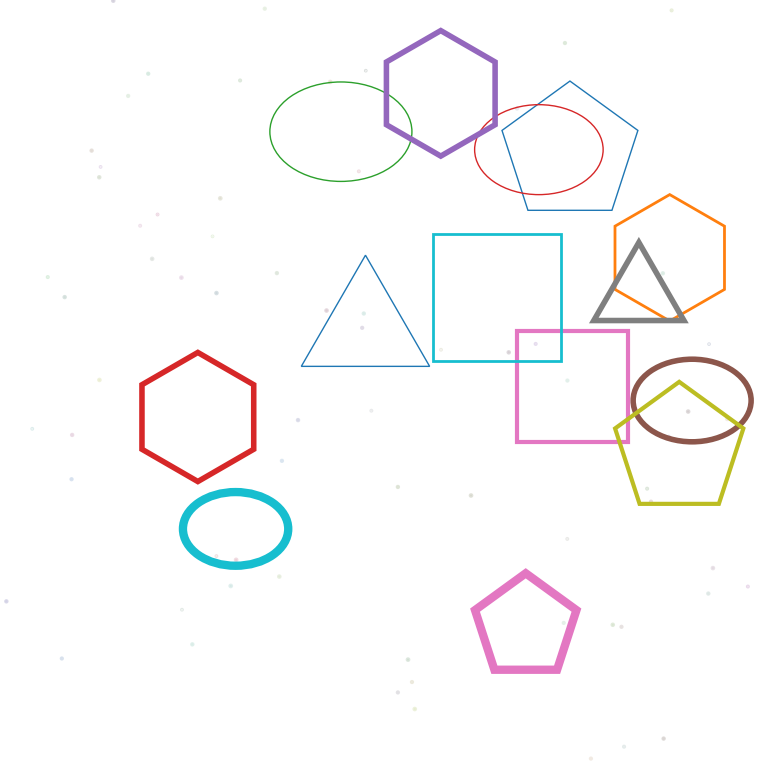[{"shape": "triangle", "thickness": 0.5, "radius": 0.48, "center": [0.475, 0.572]}, {"shape": "pentagon", "thickness": 0.5, "radius": 0.46, "center": [0.74, 0.802]}, {"shape": "hexagon", "thickness": 1, "radius": 0.41, "center": [0.87, 0.665]}, {"shape": "oval", "thickness": 0.5, "radius": 0.46, "center": [0.443, 0.829]}, {"shape": "hexagon", "thickness": 2, "radius": 0.42, "center": [0.257, 0.458]}, {"shape": "oval", "thickness": 0.5, "radius": 0.42, "center": [0.7, 0.806]}, {"shape": "hexagon", "thickness": 2, "radius": 0.41, "center": [0.572, 0.879]}, {"shape": "oval", "thickness": 2, "radius": 0.38, "center": [0.899, 0.48]}, {"shape": "square", "thickness": 1.5, "radius": 0.36, "center": [0.743, 0.498]}, {"shape": "pentagon", "thickness": 3, "radius": 0.35, "center": [0.683, 0.186]}, {"shape": "triangle", "thickness": 2, "radius": 0.34, "center": [0.83, 0.618]}, {"shape": "pentagon", "thickness": 1.5, "radius": 0.44, "center": [0.882, 0.417]}, {"shape": "square", "thickness": 1, "radius": 0.41, "center": [0.645, 0.614]}, {"shape": "oval", "thickness": 3, "radius": 0.34, "center": [0.306, 0.313]}]